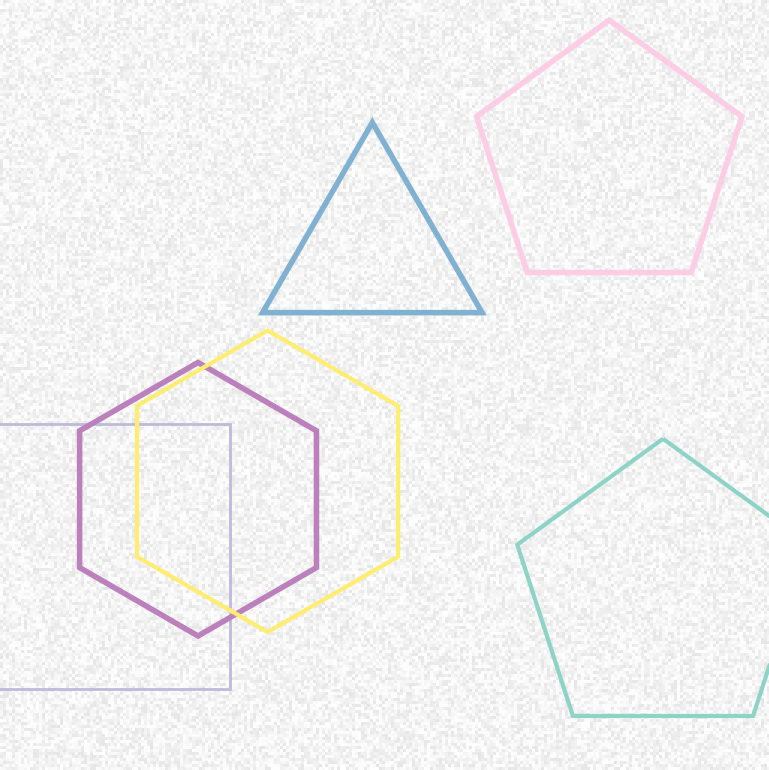[{"shape": "pentagon", "thickness": 1.5, "radius": 0.99, "center": [0.861, 0.231]}, {"shape": "square", "thickness": 1, "radius": 0.86, "center": [0.127, 0.277]}, {"shape": "triangle", "thickness": 2, "radius": 0.82, "center": [0.484, 0.676]}, {"shape": "pentagon", "thickness": 2, "radius": 0.91, "center": [0.791, 0.793]}, {"shape": "hexagon", "thickness": 2, "radius": 0.89, "center": [0.257, 0.352]}, {"shape": "hexagon", "thickness": 1.5, "radius": 0.98, "center": [0.348, 0.375]}]